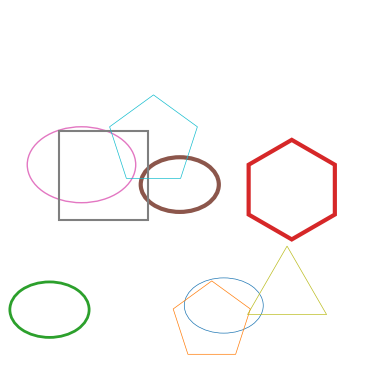[{"shape": "oval", "thickness": 0.5, "radius": 0.51, "center": [0.581, 0.206]}, {"shape": "pentagon", "thickness": 0.5, "radius": 0.53, "center": [0.55, 0.165]}, {"shape": "oval", "thickness": 2, "radius": 0.51, "center": [0.129, 0.196]}, {"shape": "hexagon", "thickness": 3, "radius": 0.65, "center": [0.758, 0.507]}, {"shape": "oval", "thickness": 3, "radius": 0.51, "center": [0.467, 0.521]}, {"shape": "oval", "thickness": 1, "radius": 0.7, "center": [0.212, 0.572]}, {"shape": "square", "thickness": 1.5, "radius": 0.58, "center": [0.269, 0.544]}, {"shape": "triangle", "thickness": 0.5, "radius": 0.59, "center": [0.746, 0.242]}, {"shape": "pentagon", "thickness": 0.5, "radius": 0.6, "center": [0.399, 0.634]}]